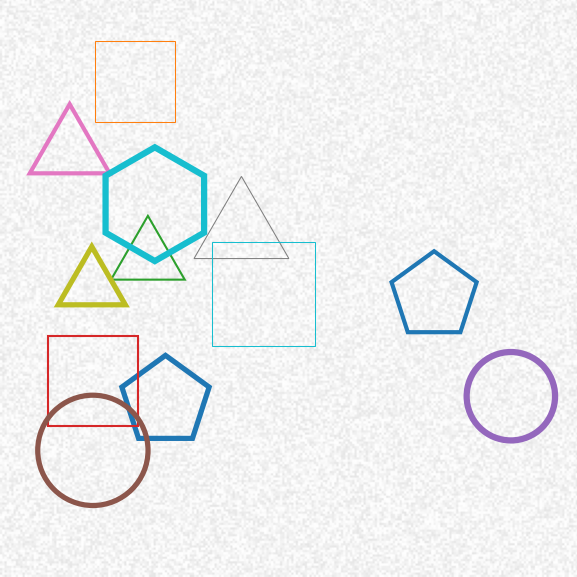[{"shape": "pentagon", "thickness": 2, "radius": 0.39, "center": [0.752, 0.487]}, {"shape": "pentagon", "thickness": 2.5, "radius": 0.4, "center": [0.287, 0.304]}, {"shape": "square", "thickness": 0.5, "radius": 0.35, "center": [0.234, 0.858]}, {"shape": "triangle", "thickness": 1, "radius": 0.37, "center": [0.256, 0.552]}, {"shape": "square", "thickness": 1, "radius": 0.39, "center": [0.16, 0.339]}, {"shape": "circle", "thickness": 3, "radius": 0.38, "center": [0.885, 0.313]}, {"shape": "circle", "thickness": 2.5, "radius": 0.48, "center": [0.161, 0.219]}, {"shape": "triangle", "thickness": 2, "radius": 0.4, "center": [0.121, 0.739]}, {"shape": "triangle", "thickness": 0.5, "radius": 0.47, "center": [0.418, 0.599]}, {"shape": "triangle", "thickness": 2.5, "radius": 0.34, "center": [0.159, 0.505]}, {"shape": "square", "thickness": 0.5, "radius": 0.45, "center": [0.457, 0.49]}, {"shape": "hexagon", "thickness": 3, "radius": 0.49, "center": [0.268, 0.646]}]